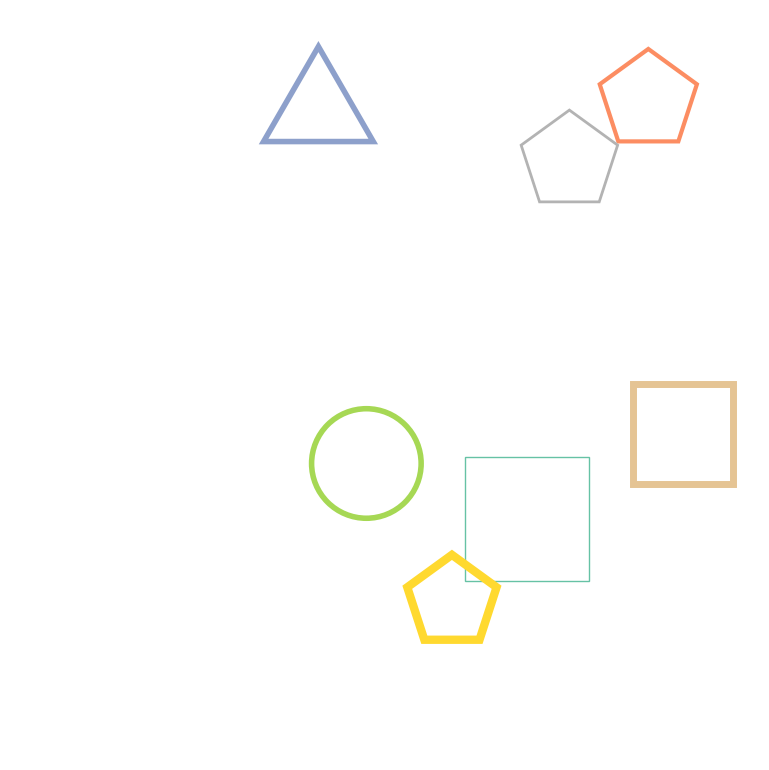[{"shape": "square", "thickness": 0.5, "radius": 0.4, "center": [0.684, 0.326]}, {"shape": "pentagon", "thickness": 1.5, "radius": 0.33, "center": [0.842, 0.87]}, {"shape": "triangle", "thickness": 2, "radius": 0.41, "center": [0.414, 0.857]}, {"shape": "circle", "thickness": 2, "radius": 0.36, "center": [0.476, 0.398]}, {"shape": "pentagon", "thickness": 3, "radius": 0.3, "center": [0.587, 0.218]}, {"shape": "square", "thickness": 2.5, "radius": 0.32, "center": [0.887, 0.436]}, {"shape": "pentagon", "thickness": 1, "radius": 0.33, "center": [0.739, 0.791]}]